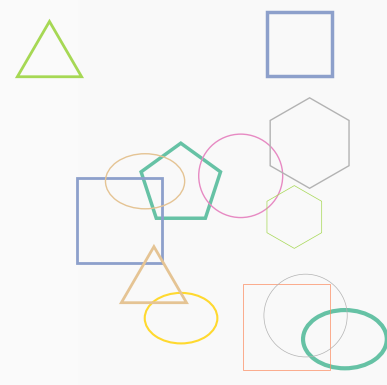[{"shape": "pentagon", "thickness": 2.5, "radius": 0.54, "center": [0.467, 0.52]}, {"shape": "oval", "thickness": 3, "radius": 0.54, "center": [0.89, 0.119]}, {"shape": "square", "thickness": 0.5, "radius": 0.56, "center": [0.74, 0.151]}, {"shape": "square", "thickness": 2.5, "radius": 0.42, "center": [0.772, 0.886]}, {"shape": "square", "thickness": 2, "radius": 0.55, "center": [0.308, 0.428]}, {"shape": "circle", "thickness": 1, "radius": 0.54, "center": [0.621, 0.543]}, {"shape": "triangle", "thickness": 2, "radius": 0.48, "center": [0.128, 0.849]}, {"shape": "hexagon", "thickness": 0.5, "radius": 0.41, "center": [0.76, 0.436]}, {"shape": "oval", "thickness": 1.5, "radius": 0.47, "center": [0.467, 0.174]}, {"shape": "triangle", "thickness": 2, "radius": 0.49, "center": [0.397, 0.262]}, {"shape": "oval", "thickness": 1, "radius": 0.51, "center": [0.374, 0.529]}, {"shape": "hexagon", "thickness": 1, "radius": 0.59, "center": [0.799, 0.628]}, {"shape": "circle", "thickness": 0.5, "radius": 0.54, "center": [0.789, 0.18]}]